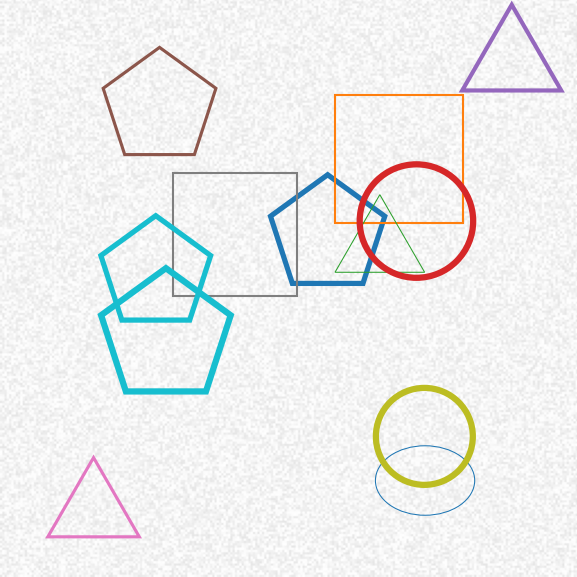[{"shape": "oval", "thickness": 0.5, "radius": 0.43, "center": [0.736, 0.167]}, {"shape": "pentagon", "thickness": 2.5, "radius": 0.52, "center": [0.567, 0.593]}, {"shape": "square", "thickness": 1, "radius": 0.55, "center": [0.691, 0.724]}, {"shape": "triangle", "thickness": 0.5, "radius": 0.45, "center": [0.658, 0.572]}, {"shape": "circle", "thickness": 3, "radius": 0.49, "center": [0.721, 0.616]}, {"shape": "triangle", "thickness": 2, "radius": 0.49, "center": [0.886, 0.892]}, {"shape": "pentagon", "thickness": 1.5, "radius": 0.51, "center": [0.276, 0.814]}, {"shape": "triangle", "thickness": 1.5, "radius": 0.46, "center": [0.162, 0.115]}, {"shape": "square", "thickness": 1, "radius": 0.53, "center": [0.407, 0.593]}, {"shape": "circle", "thickness": 3, "radius": 0.42, "center": [0.735, 0.243]}, {"shape": "pentagon", "thickness": 2.5, "radius": 0.5, "center": [0.27, 0.526]}, {"shape": "pentagon", "thickness": 3, "radius": 0.59, "center": [0.287, 0.417]}]